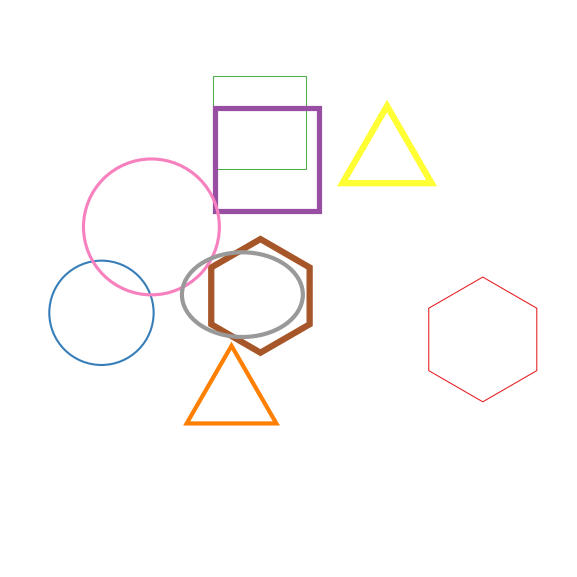[{"shape": "hexagon", "thickness": 0.5, "radius": 0.54, "center": [0.836, 0.411]}, {"shape": "circle", "thickness": 1, "radius": 0.45, "center": [0.176, 0.457]}, {"shape": "square", "thickness": 0.5, "radius": 0.4, "center": [0.449, 0.787]}, {"shape": "square", "thickness": 2.5, "radius": 0.45, "center": [0.463, 0.723]}, {"shape": "triangle", "thickness": 2, "radius": 0.45, "center": [0.401, 0.311]}, {"shape": "triangle", "thickness": 3, "radius": 0.45, "center": [0.67, 0.727]}, {"shape": "hexagon", "thickness": 3, "radius": 0.49, "center": [0.451, 0.487]}, {"shape": "circle", "thickness": 1.5, "radius": 0.59, "center": [0.262, 0.606]}, {"shape": "oval", "thickness": 2, "radius": 0.52, "center": [0.42, 0.489]}]